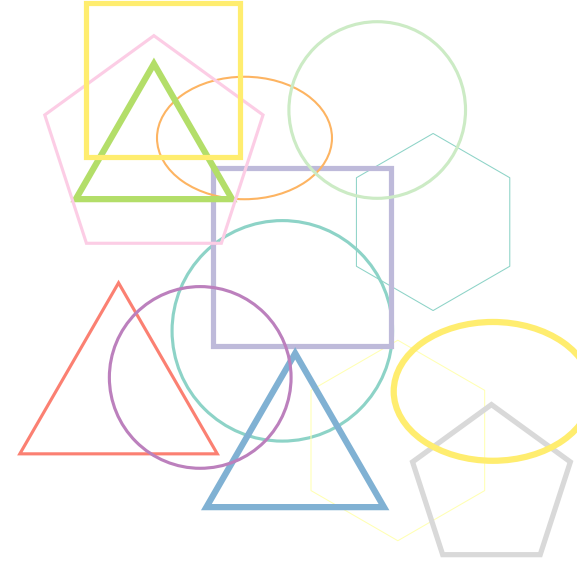[{"shape": "hexagon", "thickness": 0.5, "radius": 0.77, "center": [0.75, 0.615]}, {"shape": "circle", "thickness": 1.5, "radius": 0.95, "center": [0.489, 0.426]}, {"shape": "hexagon", "thickness": 0.5, "radius": 0.87, "center": [0.689, 0.236]}, {"shape": "square", "thickness": 2.5, "radius": 0.77, "center": [0.523, 0.554]}, {"shape": "triangle", "thickness": 1.5, "radius": 0.99, "center": [0.205, 0.312]}, {"shape": "triangle", "thickness": 3, "radius": 0.89, "center": [0.511, 0.21]}, {"shape": "oval", "thickness": 1, "radius": 0.76, "center": [0.423, 0.76]}, {"shape": "triangle", "thickness": 3, "radius": 0.78, "center": [0.267, 0.732]}, {"shape": "pentagon", "thickness": 1.5, "radius": 0.99, "center": [0.266, 0.739]}, {"shape": "pentagon", "thickness": 2.5, "radius": 0.72, "center": [0.851, 0.155]}, {"shape": "circle", "thickness": 1.5, "radius": 0.79, "center": [0.347, 0.346]}, {"shape": "circle", "thickness": 1.5, "radius": 0.76, "center": [0.653, 0.809]}, {"shape": "square", "thickness": 2.5, "radius": 0.67, "center": [0.283, 0.86]}, {"shape": "oval", "thickness": 3, "radius": 0.86, "center": [0.853, 0.321]}]